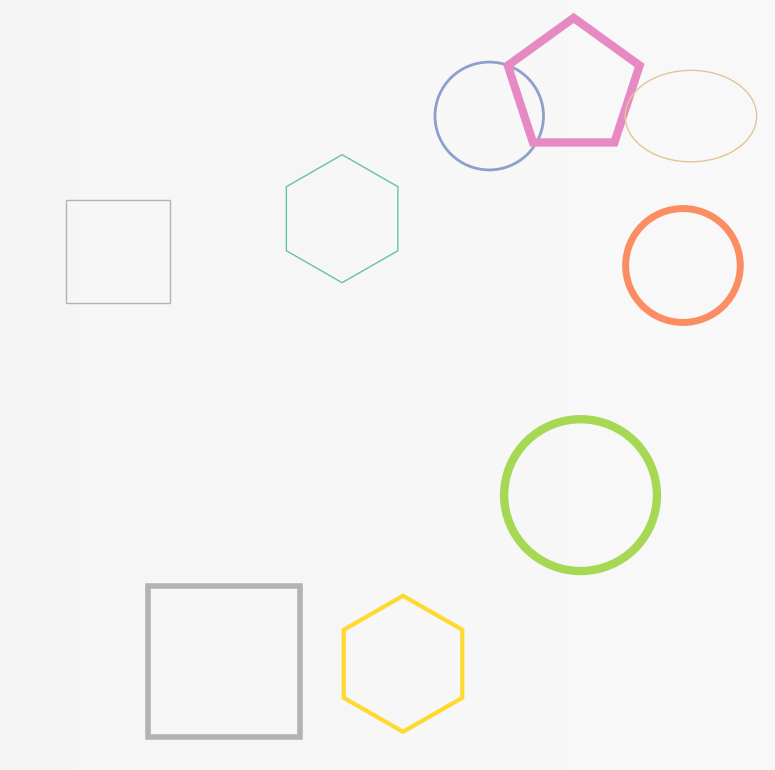[{"shape": "hexagon", "thickness": 0.5, "radius": 0.42, "center": [0.441, 0.716]}, {"shape": "circle", "thickness": 2.5, "radius": 0.37, "center": [0.881, 0.655]}, {"shape": "circle", "thickness": 1, "radius": 0.35, "center": [0.631, 0.849]}, {"shape": "pentagon", "thickness": 3, "radius": 0.45, "center": [0.74, 0.887]}, {"shape": "circle", "thickness": 3, "radius": 0.49, "center": [0.749, 0.357]}, {"shape": "hexagon", "thickness": 1.5, "radius": 0.44, "center": [0.52, 0.138]}, {"shape": "oval", "thickness": 0.5, "radius": 0.42, "center": [0.891, 0.849]}, {"shape": "square", "thickness": 0.5, "radius": 0.33, "center": [0.153, 0.673]}, {"shape": "square", "thickness": 2, "radius": 0.49, "center": [0.289, 0.141]}]